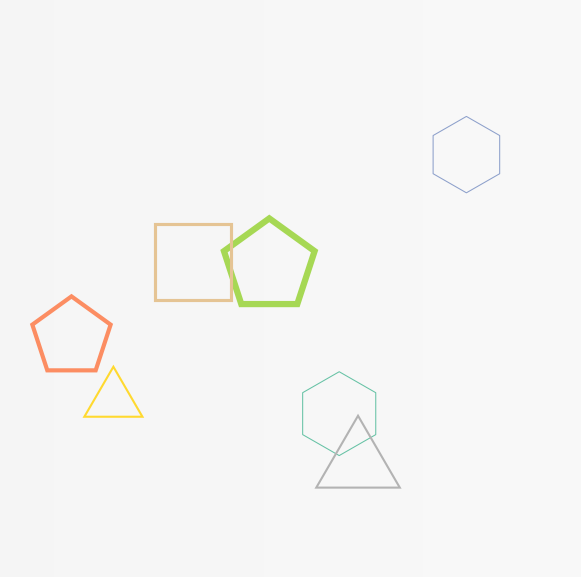[{"shape": "hexagon", "thickness": 0.5, "radius": 0.36, "center": [0.584, 0.283]}, {"shape": "pentagon", "thickness": 2, "radius": 0.35, "center": [0.123, 0.415]}, {"shape": "hexagon", "thickness": 0.5, "radius": 0.33, "center": [0.802, 0.731]}, {"shape": "pentagon", "thickness": 3, "radius": 0.41, "center": [0.463, 0.539]}, {"shape": "triangle", "thickness": 1, "radius": 0.29, "center": [0.195, 0.306]}, {"shape": "square", "thickness": 1.5, "radius": 0.33, "center": [0.332, 0.546]}, {"shape": "triangle", "thickness": 1, "radius": 0.41, "center": [0.616, 0.196]}]